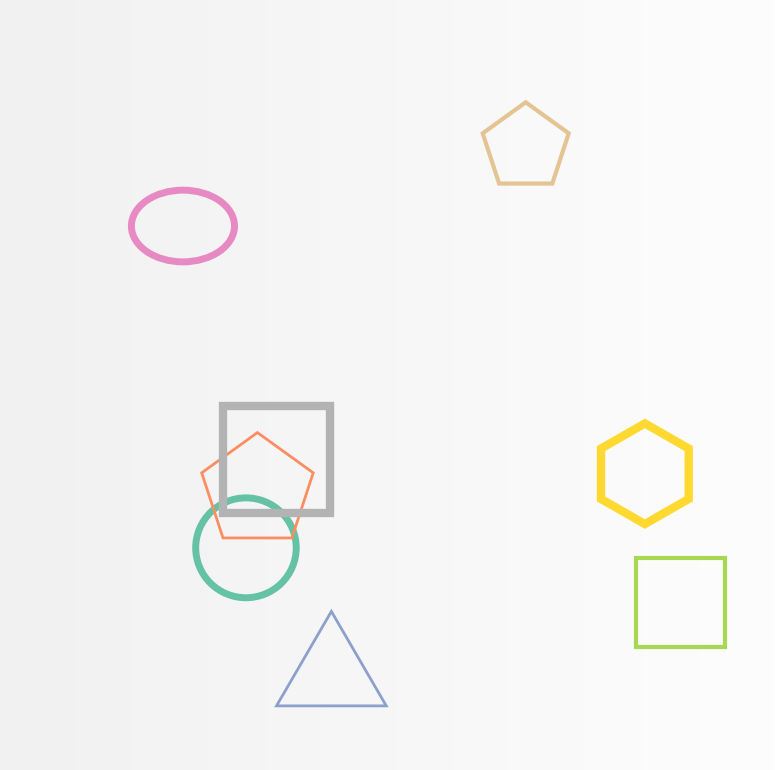[{"shape": "circle", "thickness": 2.5, "radius": 0.32, "center": [0.317, 0.289]}, {"shape": "pentagon", "thickness": 1, "radius": 0.38, "center": [0.332, 0.363]}, {"shape": "triangle", "thickness": 1, "radius": 0.41, "center": [0.428, 0.124]}, {"shape": "oval", "thickness": 2.5, "radius": 0.33, "center": [0.236, 0.706]}, {"shape": "square", "thickness": 1.5, "radius": 0.29, "center": [0.878, 0.218]}, {"shape": "hexagon", "thickness": 3, "radius": 0.33, "center": [0.832, 0.385]}, {"shape": "pentagon", "thickness": 1.5, "radius": 0.29, "center": [0.678, 0.809]}, {"shape": "square", "thickness": 3, "radius": 0.34, "center": [0.356, 0.403]}]